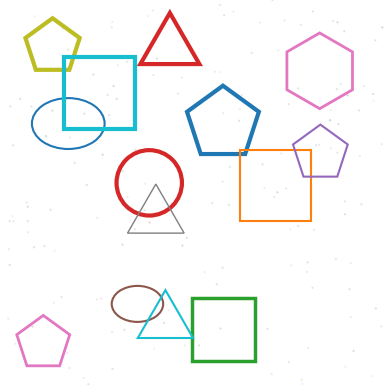[{"shape": "oval", "thickness": 1.5, "radius": 0.47, "center": [0.177, 0.679]}, {"shape": "pentagon", "thickness": 3, "radius": 0.49, "center": [0.579, 0.679]}, {"shape": "square", "thickness": 1.5, "radius": 0.46, "center": [0.715, 0.518]}, {"shape": "square", "thickness": 2.5, "radius": 0.41, "center": [0.58, 0.144]}, {"shape": "circle", "thickness": 3, "radius": 0.42, "center": [0.388, 0.525]}, {"shape": "triangle", "thickness": 3, "radius": 0.44, "center": [0.441, 0.878]}, {"shape": "pentagon", "thickness": 1.5, "radius": 0.37, "center": [0.832, 0.602]}, {"shape": "oval", "thickness": 1.5, "radius": 0.33, "center": [0.357, 0.211]}, {"shape": "hexagon", "thickness": 2, "radius": 0.49, "center": [0.83, 0.816]}, {"shape": "pentagon", "thickness": 2, "radius": 0.36, "center": [0.112, 0.108]}, {"shape": "triangle", "thickness": 1, "radius": 0.42, "center": [0.405, 0.437]}, {"shape": "pentagon", "thickness": 3, "radius": 0.37, "center": [0.137, 0.879]}, {"shape": "triangle", "thickness": 1.5, "radius": 0.41, "center": [0.43, 0.164]}, {"shape": "square", "thickness": 3, "radius": 0.46, "center": [0.258, 0.759]}]